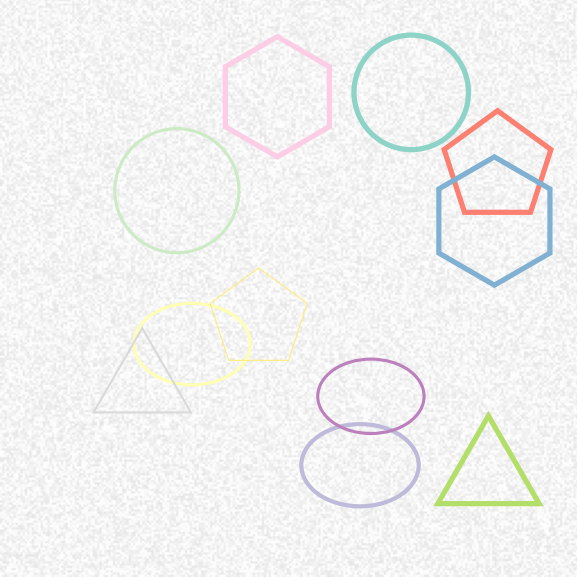[{"shape": "circle", "thickness": 2.5, "radius": 0.5, "center": [0.712, 0.839]}, {"shape": "oval", "thickness": 1.5, "radius": 0.5, "center": [0.333, 0.403]}, {"shape": "oval", "thickness": 2, "radius": 0.51, "center": [0.623, 0.194]}, {"shape": "pentagon", "thickness": 2.5, "radius": 0.49, "center": [0.862, 0.71]}, {"shape": "hexagon", "thickness": 2.5, "radius": 0.56, "center": [0.856, 0.616]}, {"shape": "triangle", "thickness": 2.5, "radius": 0.51, "center": [0.846, 0.178]}, {"shape": "hexagon", "thickness": 2.5, "radius": 0.52, "center": [0.48, 0.832]}, {"shape": "triangle", "thickness": 1, "radius": 0.49, "center": [0.246, 0.334]}, {"shape": "oval", "thickness": 1.5, "radius": 0.46, "center": [0.642, 0.313]}, {"shape": "circle", "thickness": 1.5, "radius": 0.54, "center": [0.306, 0.669]}, {"shape": "pentagon", "thickness": 0.5, "radius": 0.44, "center": [0.448, 0.447]}]